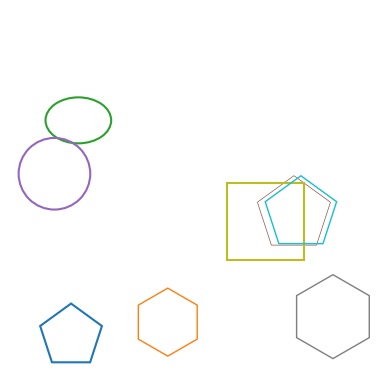[{"shape": "pentagon", "thickness": 1.5, "radius": 0.42, "center": [0.185, 0.127]}, {"shape": "hexagon", "thickness": 1, "radius": 0.44, "center": [0.436, 0.163]}, {"shape": "oval", "thickness": 1.5, "radius": 0.43, "center": [0.204, 0.687]}, {"shape": "circle", "thickness": 1.5, "radius": 0.47, "center": [0.141, 0.549]}, {"shape": "pentagon", "thickness": 0.5, "radius": 0.5, "center": [0.763, 0.444]}, {"shape": "hexagon", "thickness": 1, "radius": 0.54, "center": [0.865, 0.178]}, {"shape": "square", "thickness": 1.5, "radius": 0.5, "center": [0.69, 0.425]}, {"shape": "pentagon", "thickness": 1, "radius": 0.49, "center": [0.782, 0.446]}]